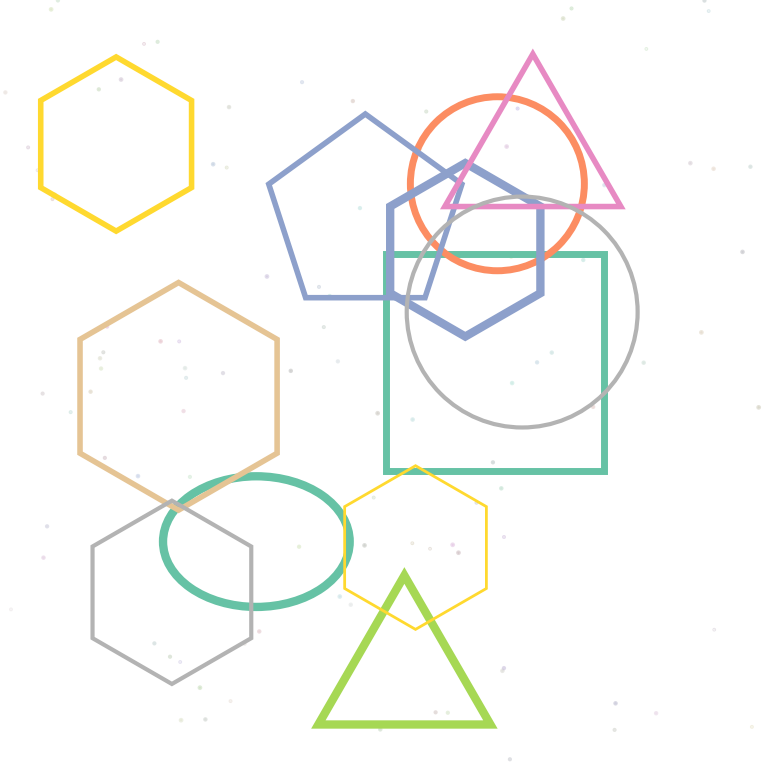[{"shape": "oval", "thickness": 3, "radius": 0.61, "center": [0.333, 0.297]}, {"shape": "square", "thickness": 2.5, "radius": 0.71, "center": [0.643, 0.529]}, {"shape": "circle", "thickness": 2.5, "radius": 0.56, "center": [0.646, 0.761]}, {"shape": "hexagon", "thickness": 3, "radius": 0.56, "center": [0.604, 0.676]}, {"shape": "pentagon", "thickness": 2, "radius": 0.66, "center": [0.474, 0.72]}, {"shape": "triangle", "thickness": 2, "radius": 0.66, "center": [0.692, 0.798]}, {"shape": "triangle", "thickness": 3, "radius": 0.65, "center": [0.525, 0.124]}, {"shape": "hexagon", "thickness": 1, "radius": 0.53, "center": [0.54, 0.289]}, {"shape": "hexagon", "thickness": 2, "radius": 0.57, "center": [0.151, 0.813]}, {"shape": "hexagon", "thickness": 2, "radius": 0.74, "center": [0.232, 0.485]}, {"shape": "hexagon", "thickness": 1.5, "radius": 0.6, "center": [0.223, 0.231]}, {"shape": "circle", "thickness": 1.5, "radius": 0.75, "center": [0.678, 0.595]}]